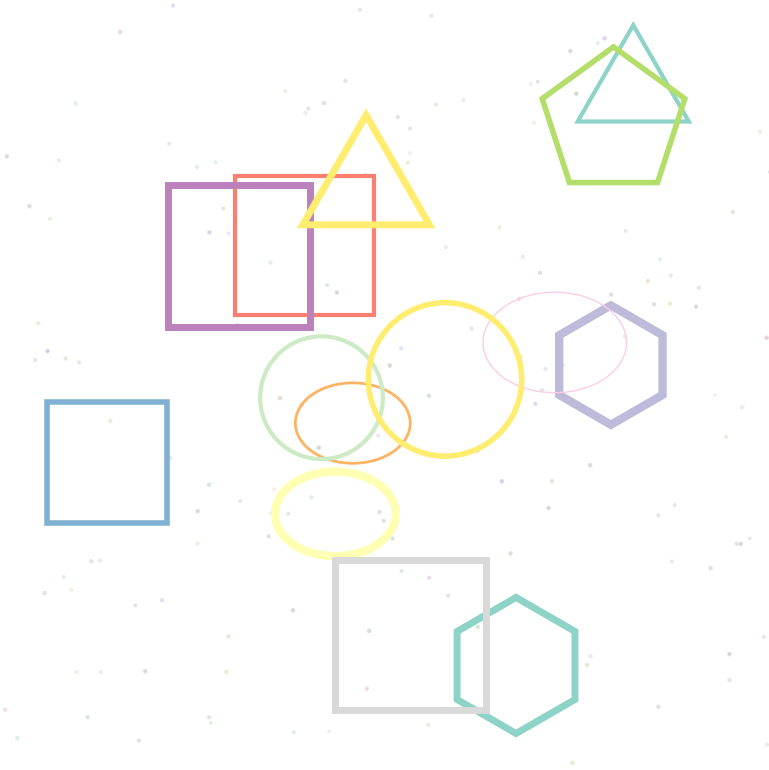[{"shape": "triangle", "thickness": 1.5, "radius": 0.42, "center": [0.822, 0.884]}, {"shape": "hexagon", "thickness": 2.5, "radius": 0.44, "center": [0.67, 0.136]}, {"shape": "oval", "thickness": 3, "radius": 0.39, "center": [0.435, 0.333]}, {"shape": "hexagon", "thickness": 3, "radius": 0.39, "center": [0.793, 0.526]}, {"shape": "square", "thickness": 1.5, "radius": 0.45, "center": [0.395, 0.681]}, {"shape": "square", "thickness": 2, "radius": 0.39, "center": [0.139, 0.399]}, {"shape": "oval", "thickness": 1, "radius": 0.37, "center": [0.458, 0.451]}, {"shape": "pentagon", "thickness": 2, "radius": 0.49, "center": [0.797, 0.842]}, {"shape": "oval", "thickness": 0.5, "radius": 0.47, "center": [0.72, 0.555]}, {"shape": "square", "thickness": 2.5, "radius": 0.49, "center": [0.533, 0.175]}, {"shape": "square", "thickness": 2.5, "radius": 0.46, "center": [0.31, 0.667]}, {"shape": "circle", "thickness": 1.5, "radius": 0.4, "center": [0.418, 0.484]}, {"shape": "triangle", "thickness": 2.5, "radius": 0.47, "center": [0.475, 0.756]}, {"shape": "circle", "thickness": 2, "radius": 0.5, "center": [0.578, 0.507]}]